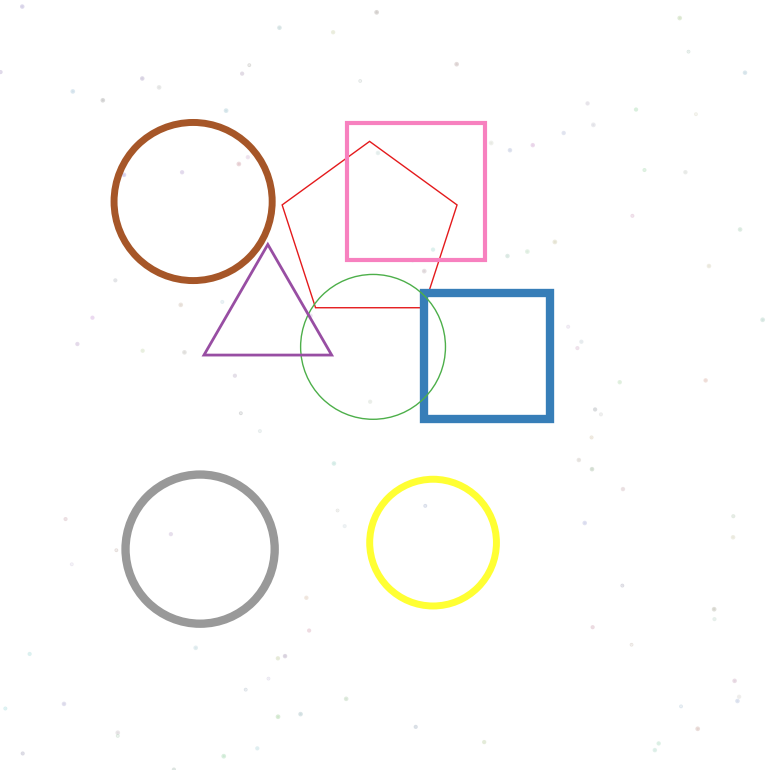[{"shape": "pentagon", "thickness": 0.5, "radius": 0.6, "center": [0.48, 0.697]}, {"shape": "square", "thickness": 3, "radius": 0.41, "center": [0.632, 0.538]}, {"shape": "circle", "thickness": 0.5, "radius": 0.47, "center": [0.484, 0.55]}, {"shape": "triangle", "thickness": 1, "radius": 0.48, "center": [0.348, 0.587]}, {"shape": "circle", "thickness": 2.5, "radius": 0.41, "center": [0.562, 0.295]}, {"shape": "circle", "thickness": 2.5, "radius": 0.51, "center": [0.251, 0.738]}, {"shape": "square", "thickness": 1.5, "radius": 0.45, "center": [0.54, 0.751]}, {"shape": "circle", "thickness": 3, "radius": 0.48, "center": [0.26, 0.287]}]